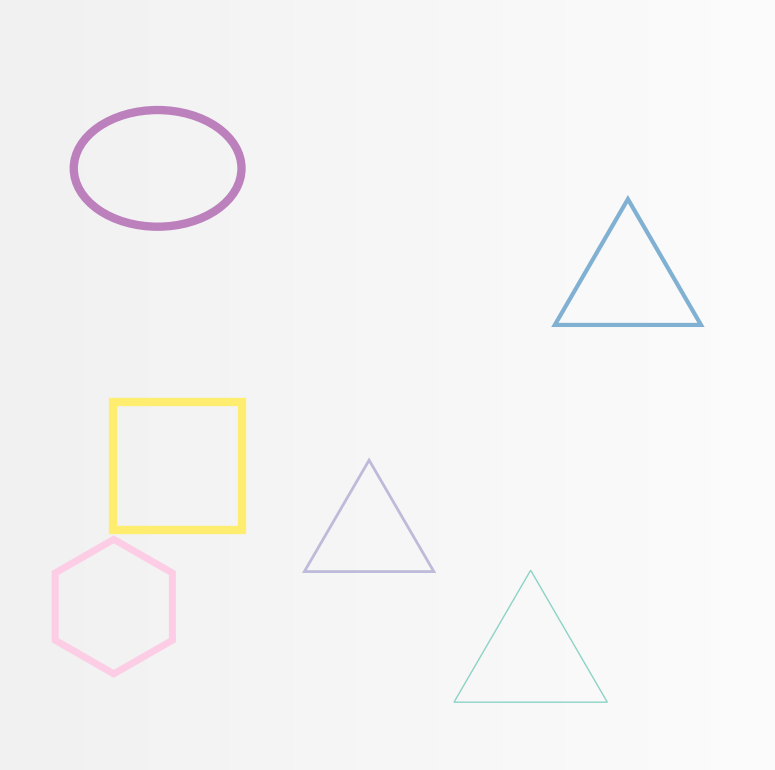[{"shape": "triangle", "thickness": 0.5, "radius": 0.57, "center": [0.685, 0.145]}, {"shape": "triangle", "thickness": 1, "radius": 0.48, "center": [0.476, 0.306]}, {"shape": "triangle", "thickness": 1.5, "radius": 0.54, "center": [0.81, 0.632]}, {"shape": "hexagon", "thickness": 2.5, "radius": 0.44, "center": [0.147, 0.212]}, {"shape": "oval", "thickness": 3, "radius": 0.54, "center": [0.203, 0.781]}, {"shape": "square", "thickness": 3, "radius": 0.41, "center": [0.229, 0.395]}]